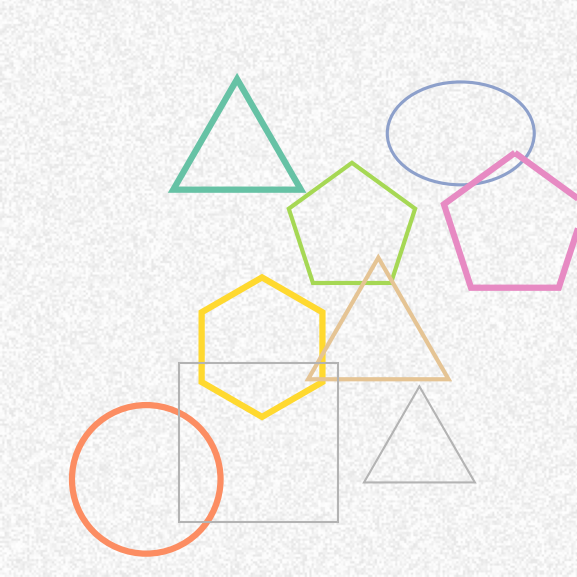[{"shape": "triangle", "thickness": 3, "radius": 0.64, "center": [0.411, 0.735]}, {"shape": "circle", "thickness": 3, "radius": 0.64, "center": [0.253, 0.169]}, {"shape": "oval", "thickness": 1.5, "radius": 0.64, "center": [0.798, 0.768]}, {"shape": "pentagon", "thickness": 3, "radius": 0.65, "center": [0.892, 0.605]}, {"shape": "pentagon", "thickness": 2, "radius": 0.58, "center": [0.609, 0.602]}, {"shape": "hexagon", "thickness": 3, "radius": 0.6, "center": [0.454, 0.398]}, {"shape": "triangle", "thickness": 2, "radius": 0.7, "center": [0.655, 0.413]}, {"shape": "square", "thickness": 1, "radius": 0.69, "center": [0.447, 0.233]}, {"shape": "triangle", "thickness": 1, "radius": 0.55, "center": [0.726, 0.219]}]